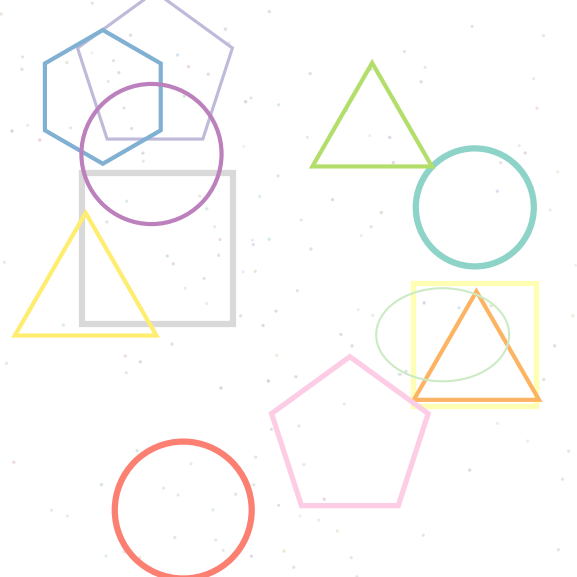[{"shape": "circle", "thickness": 3, "radius": 0.51, "center": [0.822, 0.64]}, {"shape": "square", "thickness": 2.5, "radius": 0.53, "center": [0.821, 0.402]}, {"shape": "pentagon", "thickness": 1.5, "radius": 0.71, "center": [0.268, 0.872]}, {"shape": "circle", "thickness": 3, "radius": 0.59, "center": [0.317, 0.116]}, {"shape": "hexagon", "thickness": 2, "radius": 0.58, "center": [0.178, 0.831]}, {"shape": "triangle", "thickness": 2, "radius": 0.63, "center": [0.825, 0.369]}, {"shape": "triangle", "thickness": 2, "radius": 0.6, "center": [0.644, 0.771]}, {"shape": "pentagon", "thickness": 2.5, "radius": 0.71, "center": [0.606, 0.239]}, {"shape": "square", "thickness": 3, "radius": 0.65, "center": [0.273, 0.569]}, {"shape": "circle", "thickness": 2, "radius": 0.61, "center": [0.262, 0.732]}, {"shape": "oval", "thickness": 1, "radius": 0.58, "center": [0.767, 0.419]}, {"shape": "triangle", "thickness": 2, "radius": 0.71, "center": [0.148, 0.489]}]